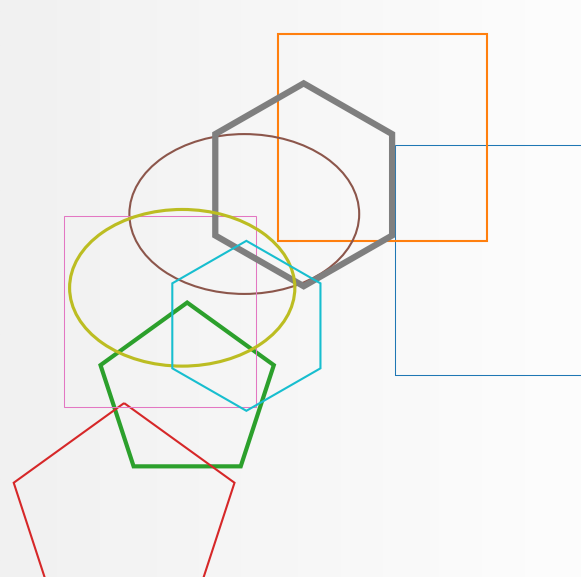[{"shape": "square", "thickness": 0.5, "radius": 0.99, "center": [0.878, 0.549]}, {"shape": "square", "thickness": 1, "radius": 0.9, "center": [0.659, 0.761]}, {"shape": "pentagon", "thickness": 2, "radius": 0.78, "center": [0.322, 0.318]}, {"shape": "pentagon", "thickness": 1, "radius": 1.0, "center": [0.214, 0.101]}, {"shape": "oval", "thickness": 1, "radius": 0.99, "center": [0.42, 0.629]}, {"shape": "square", "thickness": 0.5, "radius": 0.82, "center": [0.275, 0.46]}, {"shape": "hexagon", "thickness": 3, "radius": 0.88, "center": [0.522, 0.679]}, {"shape": "oval", "thickness": 1.5, "radius": 0.97, "center": [0.313, 0.501]}, {"shape": "hexagon", "thickness": 1, "radius": 0.74, "center": [0.424, 0.435]}]